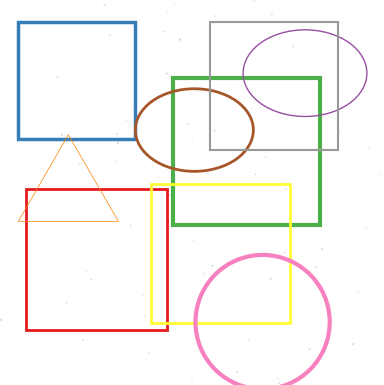[{"shape": "square", "thickness": 2, "radius": 0.92, "center": [0.251, 0.325]}, {"shape": "square", "thickness": 2.5, "radius": 0.76, "center": [0.198, 0.791]}, {"shape": "square", "thickness": 3, "radius": 0.95, "center": [0.642, 0.606]}, {"shape": "oval", "thickness": 1, "radius": 0.8, "center": [0.792, 0.81]}, {"shape": "triangle", "thickness": 0.5, "radius": 0.75, "center": [0.178, 0.5]}, {"shape": "square", "thickness": 2, "radius": 0.9, "center": [0.573, 0.342]}, {"shape": "oval", "thickness": 2, "radius": 0.77, "center": [0.505, 0.662]}, {"shape": "circle", "thickness": 3, "radius": 0.87, "center": [0.682, 0.164]}, {"shape": "square", "thickness": 1.5, "radius": 0.83, "center": [0.713, 0.778]}]